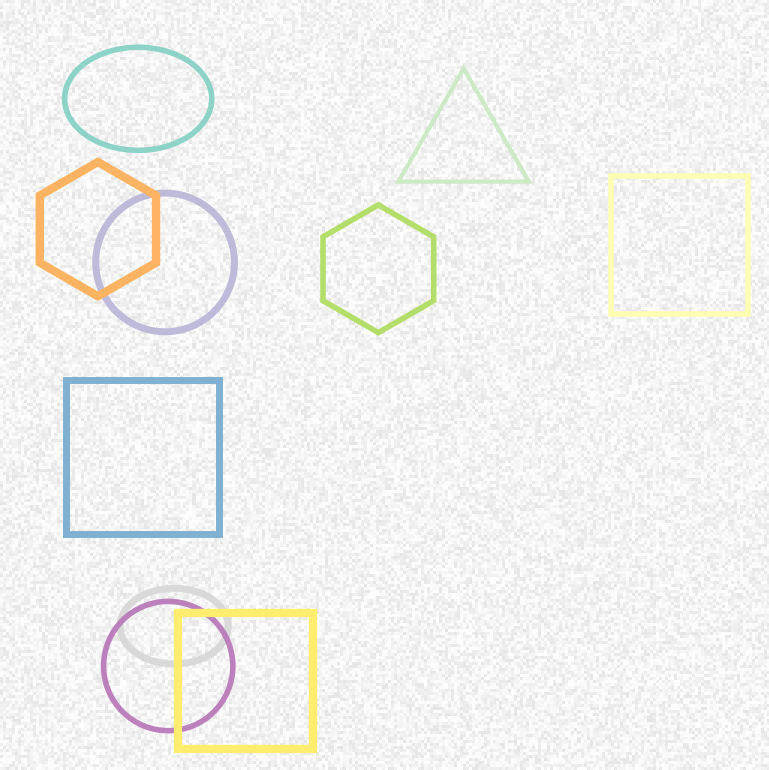[{"shape": "oval", "thickness": 2, "radius": 0.48, "center": [0.179, 0.872]}, {"shape": "square", "thickness": 2, "radius": 0.45, "center": [0.882, 0.682]}, {"shape": "circle", "thickness": 2.5, "radius": 0.45, "center": [0.214, 0.659]}, {"shape": "square", "thickness": 2.5, "radius": 0.5, "center": [0.185, 0.406]}, {"shape": "hexagon", "thickness": 3, "radius": 0.44, "center": [0.127, 0.702]}, {"shape": "hexagon", "thickness": 2, "radius": 0.41, "center": [0.491, 0.651]}, {"shape": "oval", "thickness": 2.5, "radius": 0.35, "center": [0.226, 0.187]}, {"shape": "circle", "thickness": 2, "radius": 0.42, "center": [0.218, 0.135]}, {"shape": "triangle", "thickness": 1.5, "radius": 0.49, "center": [0.602, 0.813]}, {"shape": "square", "thickness": 3, "radius": 0.44, "center": [0.319, 0.116]}]